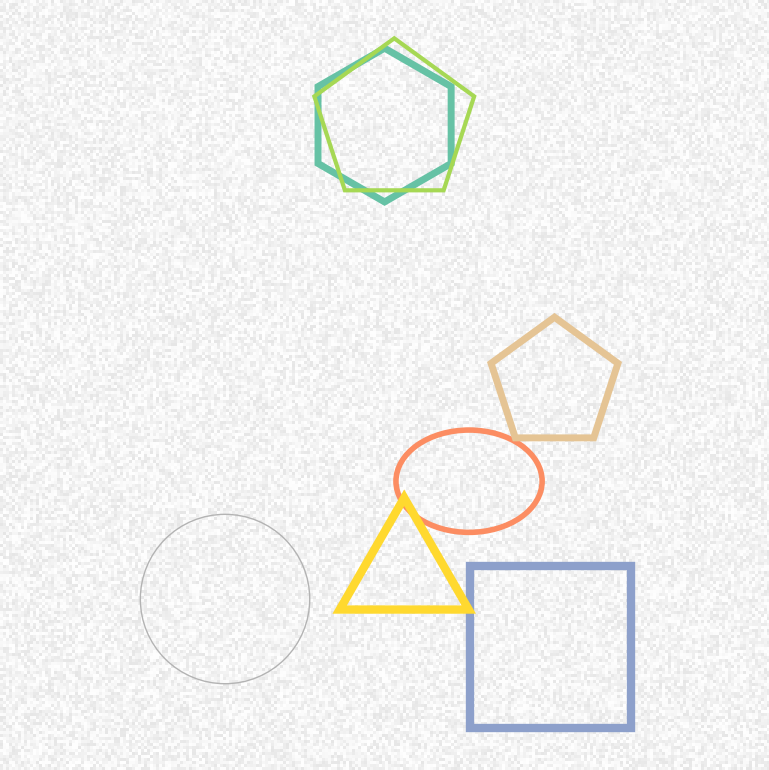[{"shape": "hexagon", "thickness": 2.5, "radius": 0.5, "center": [0.499, 0.838]}, {"shape": "oval", "thickness": 2, "radius": 0.47, "center": [0.609, 0.375]}, {"shape": "square", "thickness": 3, "radius": 0.53, "center": [0.715, 0.16]}, {"shape": "pentagon", "thickness": 1.5, "radius": 0.55, "center": [0.512, 0.841]}, {"shape": "triangle", "thickness": 3, "radius": 0.48, "center": [0.525, 0.257]}, {"shape": "pentagon", "thickness": 2.5, "radius": 0.43, "center": [0.72, 0.501]}, {"shape": "circle", "thickness": 0.5, "radius": 0.55, "center": [0.292, 0.222]}]